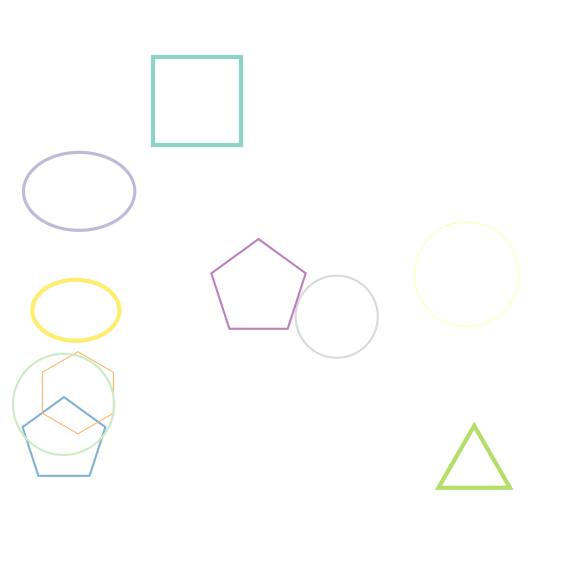[{"shape": "square", "thickness": 2, "radius": 0.38, "center": [0.341, 0.825]}, {"shape": "circle", "thickness": 0.5, "radius": 0.45, "center": [0.808, 0.524]}, {"shape": "oval", "thickness": 1.5, "radius": 0.48, "center": [0.137, 0.668]}, {"shape": "pentagon", "thickness": 1, "radius": 0.38, "center": [0.111, 0.236]}, {"shape": "hexagon", "thickness": 0.5, "radius": 0.36, "center": [0.135, 0.319]}, {"shape": "triangle", "thickness": 2, "radius": 0.36, "center": [0.821, 0.19]}, {"shape": "circle", "thickness": 1, "radius": 0.36, "center": [0.583, 0.451]}, {"shape": "pentagon", "thickness": 1, "radius": 0.43, "center": [0.448, 0.499]}, {"shape": "circle", "thickness": 1, "radius": 0.44, "center": [0.11, 0.299]}, {"shape": "oval", "thickness": 2, "radius": 0.38, "center": [0.131, 0.462]}]